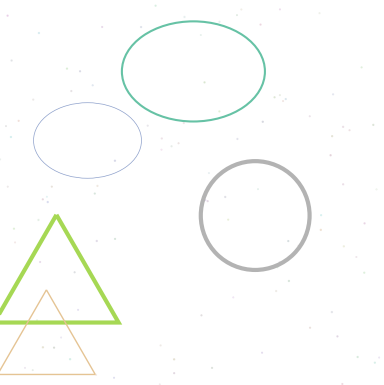[{"shape": "oval", "thickness": 1.5, "radius": 0.93, "center": [0.502, 0.814]}, {"shape": "oval", "thickness": 0.5, "radius": 0.7, "center": [0.227, 0.635]}, {"shape": "triangle", "thickness": 3, "radius": 0.93, "center": [0.147, 0.256]}, {"shape": "triangle", "thickness": 1, "radius": 0.73, "center": [0.121, 0.101]}, {"shape": "circle", "thickness": 3, "radius": 0.71, "center": [0.663, 0.44]}]